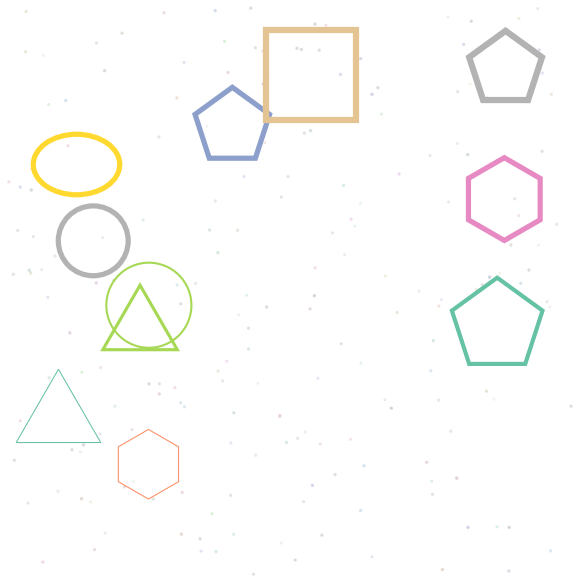[{"shape": "triangle", "thickness": 0.5, "radius": 0.42, "center": [0.101, 0.275]}, {"shape": "pentagon", "thickness": 2, "radius": 0.41, "center": [0.861, 0.436]}, {"shape": "hexagon", "thickness": 0.5, "radius": 0.3, "center": [0.257, 0.195]}, {"shape": "pentagon", "thickness": 2.5, "radius": 0.34, "center": [0.402, 0.78]}, {"shape": "hexagon", "thickness": 2.5, "radius": 0.36, "center": [0.873, 0.654]}, {"shape": "triangle", "thickness": 1.5, "radius": 0.37, "center": [0.243, 0.431]}, {"shape": "circle", "thickness": 1, "radius": 0.37, "center": [0.258, 0.471]}, {"shape": "oval", "thickness": 2.5, "radius": 0.37, "center": [0.133, 0.714]}, {"shape": "square", "thickness": 3, "radius": 0.39, "center": [0.538, 0.87]}, {"shape": "circle", "thickness": 2.5, "radius": 0.3, "center": [0.161, 0.582]}, {"shape": "pentagon", "thickness": 3, "radius": 0.33, "center": [0.875, 0.88]}]